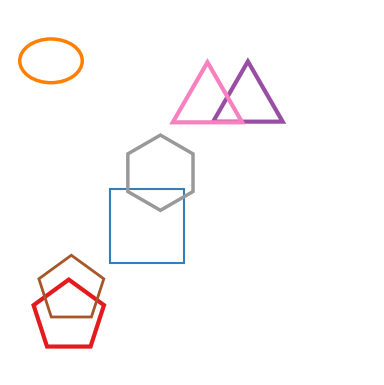[{"shape": "pentagon", "thickness": 3, "radius": 0.48, "center": [0.179, 0.178]}, {"shape": "square", "thickness": 1.5, "radius": 0.48, "center": [0.382, 0.414]}, {"shape": "triangle", "thickness": 3, "radius": 0.52, "center": [0.644, 0.736]}, {"shape": "oval", "thickness": 2.5, "radius": 0.41, "center": [0.132, 0.842]}, {"shape": "pentagon", "thickness": 2, "radius": 0.44, "center": [0.185, 0.248]}, {"shape": "triangle", "thickness": 3, "radius": 0.52, "center": [0.539, 0.734]}, {"shape": "hexagon", "thickness": 2.5, "radius": 0.49, "center": [0.417, 0.551]}]